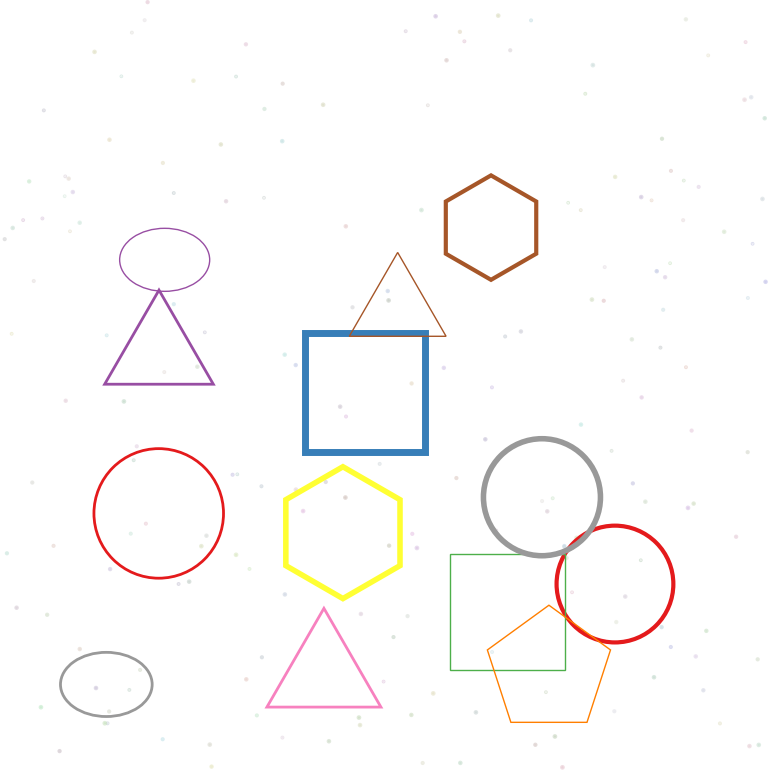[{"shape": "circle", "thickness": 1.5, "radius": 0.38, "center": [0.799, 0.242]}, {"shape": "circle", "thickness": 1, "radius": 0.42, "center": [0.206, 0.333]}, {"shape": "square", "thickness": 2.5, "radius": 0.39, "center": [0.474, 0.49]}, {"shape": "square", "thickness": 0.5, "radius": 0.37, "center": [0.659, 0.205]}, {"shape": "triangle", "thickness": 1, "radius": 0.41, "center": [0.206, 0.542]}, {"shape": "oval", "thickness": 0.5, "radius": 0.29, "center": [0.214, 0.663]}, {"shape": "pentagon", "thickness": 0.5, "radius": 0.42, "center": [0.713, 0.13]}, {"shape": "hexagon", "thickness": 2, "radius": 0.43, "center": [0.445, 0.308]}, {"shape": "triangle", "thickness": 0.5, "radius": 0.36, "center": [0.516, 0.6]}, {"shape": "hexagon", "thickness": 1.5, "radius": 0.34, "center": [0.638, 0.704]}, {"shape": "triangle", "thickness": 1, "radius": 0.43, "center": [0.421, 0.124]}, {"shape": "oval", "thickness": 1, "radius": 0.3, "center": [0.138, 0.111]}, {"shape": "circle", "thickness": 2, "radius": 0.38, "center": [0.704, 0.354]}]